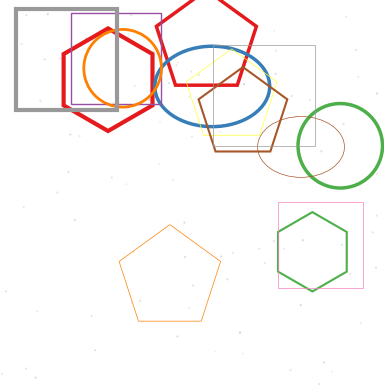[{"shape": "hexagon", "thickness": 3, "radius": 0.67, "center": [0.281, 0.793]}, {"shape": "pentagon", "thickness": 2.5, "radius": 0.68, "center": [0.536, 0.889]}, {"shape": "oval", "thickness": 2.5, "radius": 0.75, "center": [0.551, 0.775]}, {"shape": "hexagon", "thickness": 1.5, "radius": 0.52, "center": [0.811, 0.346]}, {"shape": "circle", "thickness": 2.5, "radius": 0.55, "center": [0.884, 0.621]}, {"shape": "square", "thickness": 1, "radius": 0.59, "center": [0.301, 0.848]}, {"shape": "pentagon", "thickness": 0.5, "radius": 0.69, "center": [0.441, 0.278]}, {"shape": "circle", "thickness": 2, "radius": 0.5, "center": [0.319, 0.823]}, {"shape": "pentagon", "thickness": 0.5, "radius": 0.62, "center": [0.602, 0.749]}, {"shape": "oval", "thickness": 0.5, "radius": 0.56, "center": [0.782, 0.618]}, {"shape": "pentagon", "thickness": 1.5, "radius": 0.61, "center": [0.631, 0.705]}, {"shape": "square", "thickness": 0.5, "radius": 0.55, "center": [0.832, 0.363]}, {"shape": "square", "thickness": 3, "radius": 0.66, "center": [0.172, 0.845]}, {"shape": "square", "thickness": 0.5, "radius": 0.66, "center": [0.685, 0.752]}]